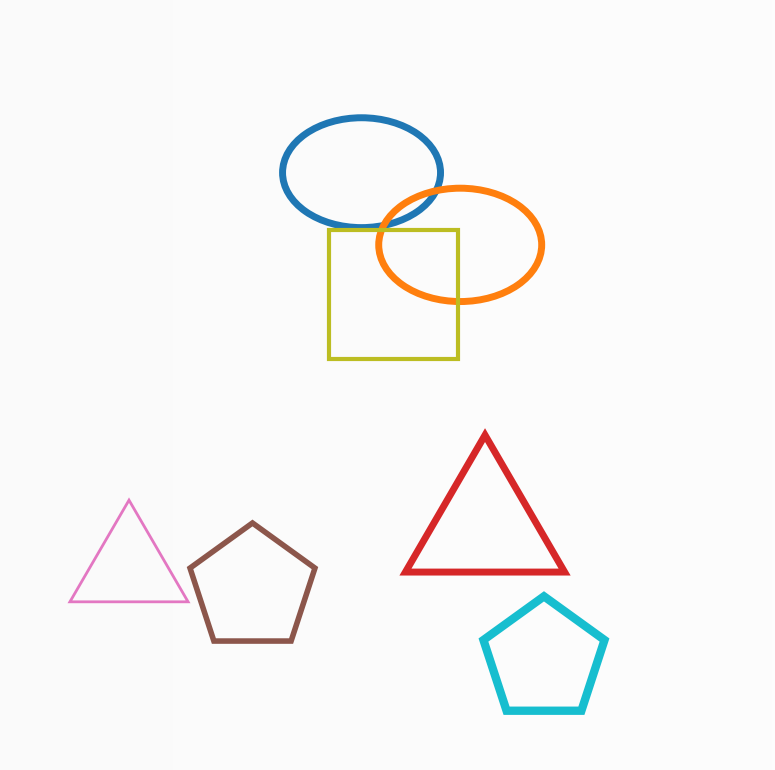[{"shape": "oval", "thickness": 2.5, "radius": 0.51, "center": [0.467, 0.776]}, {"shape": "oval", "thickness": 2.5, "radius": 0.53, "center": [0.594, 0.682]}, {"shape": "triangle", "thickness": 2.5, "radius": 0.59, "center": [0.626, 0.316]}, {"shape": "pentagon", "thickness": 2, "radius": 0.42, "center": [0.326, 0.236]}, {"shape": "triangle", "thickness": 1, "radius": 0.44, "center": [0.166, 0.262]}, {"shape": "square", "thickness": 1.5, "radius": 0.42, "center": [0.508, 0.618]}, {"shape": "pentagon", "thickness": 3, "radius": 0.41, "center": [0.702, 0.143]}]